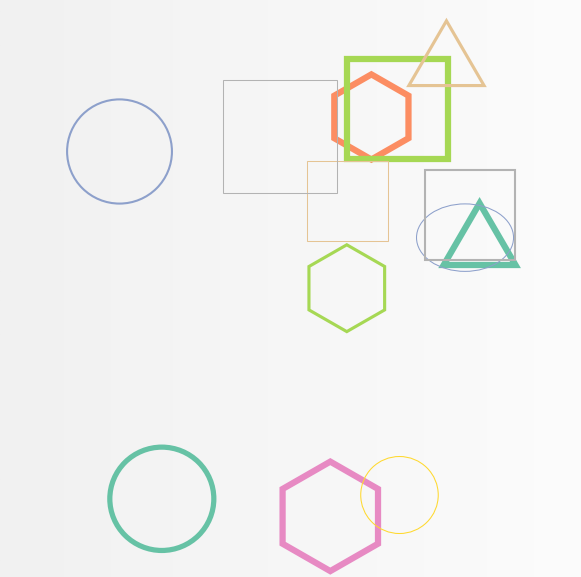[{"shape": "circle", "thickness": 2.5, "radius": 0.45, "center": [0.278, 0.135]}, {"shape": "triangle", "thickness": 3, "radius": 0.36, "center": [0.825, 0.576]}, {"shape": "hexagon", "thickness": 3, "radius": 0.37, "center": [0.639, 0.797]}, {"shape": "circle", "thickness": 1, "radius": 0.45, "center": [0.206, 0.737]}, {"shape": "oval", "thickness": 0.5, "radius": 0.42, "center": [0.8, 0.588]}, {"shape": "hexagon", "thickness": 3, "radius": 0.47, "center": [0.568, 0.105]}, {"shape": "hexagon", "thickness": 1.5, "radius": 0.38, "center": [0.597, 0.5]}, {"shape": "square", "thickness": 3, "radius": 0.43, "center": [0.683, 0.81]}, {"shape": "circle", "thickness": 0.5, "radius": 0.33, "center": [0.687, 0.142]}, {"shape": "square", "thickness": 0.5, "radius": 0.35, "center": [0.598, 0.652]}, {"shape": "triangle", "thickness": 1.5, "radius": 0.37, "center": [0.768, 0.888]}, {"shape": "square", "thickness": 0.5, "radius": 0.49, "center": [0.482, 0.762]}, {"shape": "square", "thickness": 1, "radius": 0.39, "center": [0.809, 0.627]}]